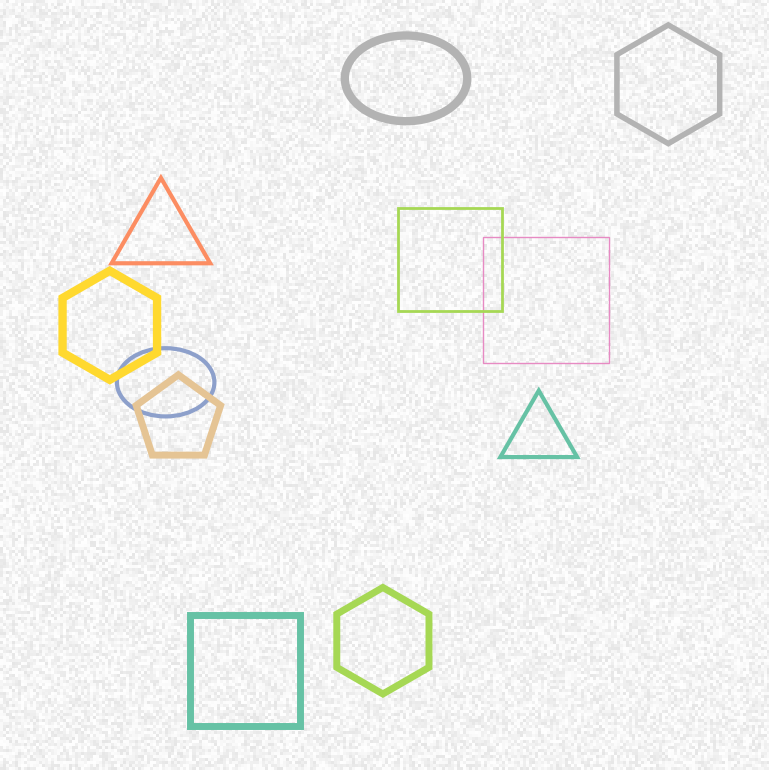[{"shape": "square", "thickness": 2.5, "radius": 0.36, "center": [0.318, 0.129]}, {"shape": "triangle", "thickness": 1.5, "radius": 0.29, "center": [0.7, 0.435]}, {"shape": "triangle", "thickness": 1.5, "radius": 0.37, "center": [0.209, 0.695]}, {"shape": "oval", "thickness": 1.5, "radius": 0.32, "center": [0.215, 0.503]}, {"shape": "square", "thickness": 0.5, "radius": 0.41, "center": [0.709, 0.611]}, {"shape": "square", "thickness": 1, "radius": 0.34, "center": [0.584, 0.663]}, {"shape": "hexagon", "thickness": 2.5, "radius": 0.35, "center": [0.497, 0.168]}, {"shape": "hexagon", "thickness": 3, "radius": 0.35, "center": [0.143, 0.578]}, {"shape": "pentagon", "thickness": 2.5, "radius": 0.29, "center": [0.232, 0.456]}, {"shape": "oval", "thickness": 3, "radius": 0.4, "center": [0.527, 0.898]}, {"shape": "hexagon", "thickness": 2, "radius": 0.39, "center": [0.868, 0.891]}]